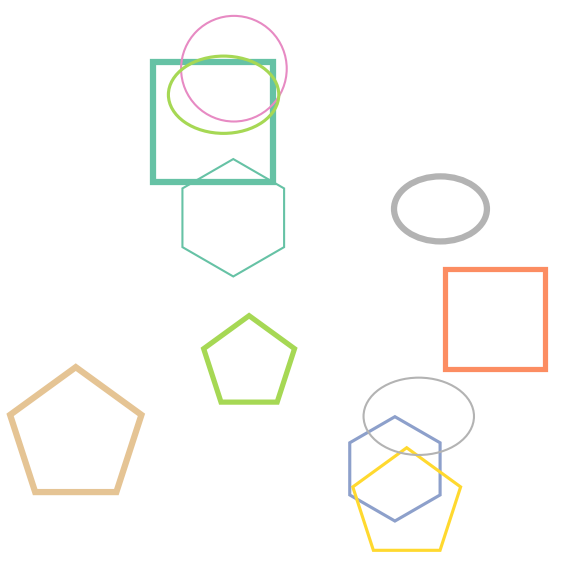[{"shape": "square", "thickness": 3, "radius": 0.52, "center": [0.37, 0.788]}, {"shape": "hexagon", "thickness": 1, "radius": 0.51, "center": [0.404, 0.622]}, {"shape": "square", "thickness": 2.5, "radius": 0.43, "center": [0.857, 0.447]}, {"shape": "hexagon", "thickness": 1.5, "radius": 0.45, "center": [0.684, 0.187]}, {"shape": "circle", "thickness": 1, "radius": 0.46, "center": [0.405, 0.88]}, {"shape": "pentagon", "thickness": 2.5, "radius": 0.41, "center": [0.431, 0.37]}, {"shape": "oval", "thickness": 1.5, "radius": 0.48, "center": [0.387, 0.835]}, {"shape": "pentagon", "thickness": 1.5, "radius": 0.49, "center": [0.704, 0.126]}, {"shape": "pentagon", "thickness": 3, "radius": 0.6, "center": [0.131, 0.244]}, {"shape": "oval", "thickness": 3, "radius": 0.4, "center": [0.763, 0.637]}, {"shape": "oval", "thickness": 1, "radius": 0.48, "center": [0.725, 0.278]}]